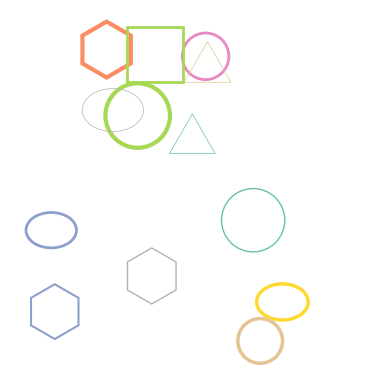[{"shape": "circle", "thickness": 1, "radius": 0.41, "center": [0.658, 0.428]}, {"shape": "triangle", "thickness": 0.5, "radius": 0.34, "center": [0.5, 0.636]}, {"shape": "hexagon", "thickness": 3, "radius": 0.36, "center": [0.277, 0.871]}, {"shape": "hexagon", "thickness": 1.5, "radius": 0.36, "center": [0.142, 0.191]}, {"shape": "oval", "thickness": 2, "radius": 0.33, "center": [0.133, 0.402]}, {"shape": "circle", "thickness": 2, "radius": 0.3, "center": [0.534, 0.854]}, {"shape": "square", "thickness": 2, "radius": 0.36, "center": [0.402, 0.858]}, {"shape": "circle", "thickness": 3, "radius": 0.42, "center": [0.358, 0.7]}, {"shape": "oval", "thickness": 2.5, "radius": 0.33, "center": [0.733, 0.216]}, {"shape": "circle", "thickness": 2.5, "radius": 0.29, "center": [0.676, 0.114]}, {"shape": "triangle", "thickness": 0.5, "radius": 0.35, "center": [0.539, 0.822]}, {"shape": "oval", "thickness": 0.5, "radius": 0.4, "center": [0.293, 0.714]}, {"shape": "hexagon", "thickness": 1, "radius": 0.36, "center": [0.394, 0.283]}]